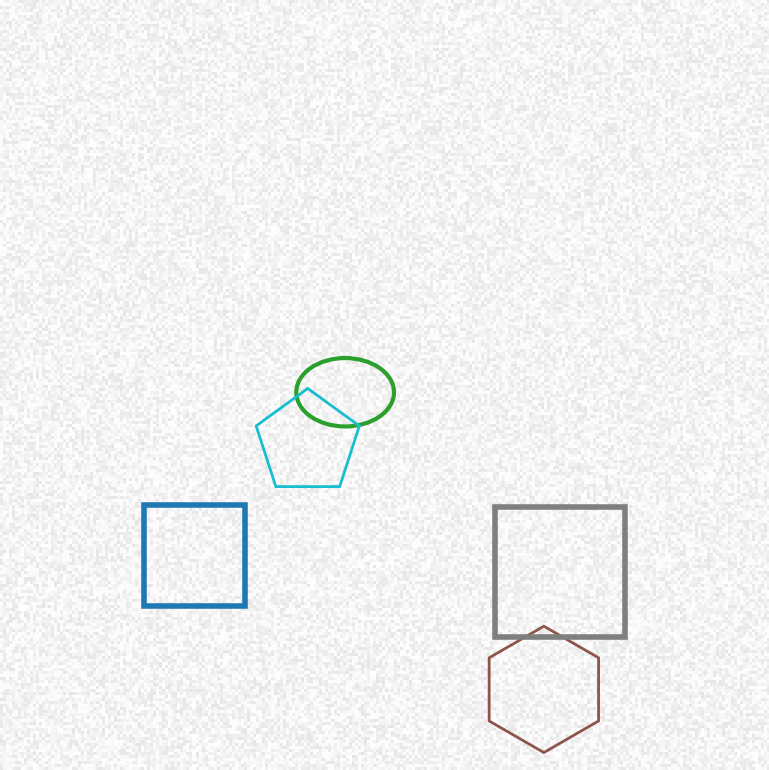[{"shape": "square", "thickness": 2, "radius": 0.33, "center": [0.253, 0.279]}, {"shape": "oval", "thickness": 1.5, "radius": 0.32, "center": [0.448, 0.491]}, {"shape": "hexagon", "thickness": 1, "radius": 0.41, "center": [0.706, 0.105]}, {"shape": "square", "thickness": 2, "radius": 0.42, "center": [0.727, 0.257]}, {"shape": "pentagon", "thickness": 1, "radius": 0.35, "center": [0.4, 0.425]}]